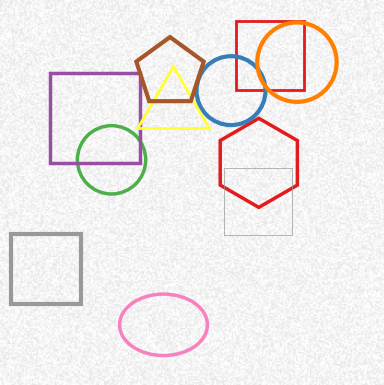[{"shape": "hexagon", "thickness": 2.5, "radius": 0.58, "center": [0.672, 0.577]}, {"shape": "square", "thickness": 2, "radius": 0.44, "center": [0.701, 0.856]}, {"shape": "circle", "thickness": 3, "radius": 0.45, "center": [0.6, 0.765]}, {"shape": "circle", "thickness": 2.5, "radius": 0.44, "center": [0.29, 0.585]}, {"shape": "square", "thickness": 2.5, "radius": 0.58, "center": [0.247, 0.694]}, {"shape": "circle", "thickness": 3, "radius": 0.52, "center": [0.771, 0.839]}, {"shape": "triangle", "thickness": 2, "radius": 0.54, "center": [0.451, 0.72]}, {"shape": "pentagon", "thickness": 3, "radius": 0.46, "center": [0.442, 0.812]}, {"shape": "oval", "thickness": 2.5, "radius": 0.57, "center": [0.425, 0.156]}, {"shape": "square", "thickness": 0.5, "radius": 0.44, "center": [0.67, 0.477]}, {"shape": "square", "thickness": 3, "radius": 0.45, "center": [0.121, 0.301]}]